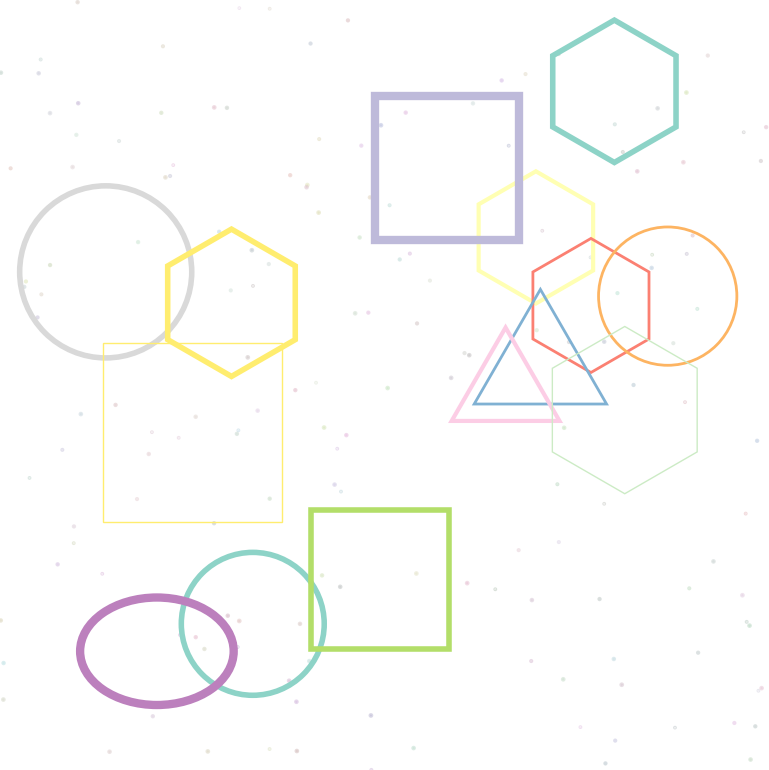[{"shape": "hexagon", "thickness": 2, "radius": 0.46, "center": [0.798, 0.881]}, {"shape": "circle", "thickness": 2, "radius": 0.46, "center": [0.328, 0.19]}, {"shape": "hexagon", "thickness": 1.5, "radius": 0.43, "center": [0.696, 0.692]}, {"shape": "square", "thickness": 3, "radius": 0.47, "center": [0.58, 0.782]}, {"shape": "hexagon", "thickness": 1, "radius": 0.44, "center": [0.767, 0.603]}, {"shape": "triangle", "thickness": 1, "radius": 0.5, "center": [0.702, 0.525]}, {"shape": "circle", "thickness": 1, "radius": 0.45, "center": [0.867, 0.615]}, {"shape": "square", "thickness": 2, "radius": 0.45, "center": [0.493, 0.247]}, {"shape": "triangle", "thickness": 1.5, "radius": 0.4, "center": [0.657, 0.494]}, {"shape": "circle", "thickness": 2, "radius": 0.56, "center": [0.137, 0.647]}, {"shape": "oval", "thickness": 3, "radius": 0.5, "center": [0.204, 0.154]}, {"shape": "hexagon", "thickness": 0.5, "radius": 0.54, "center": [0.811, 0.467]}, {"shape": "hexagon", "thickness": 2, "radius": 0.48, "center": [0.301, 0.607]}, {"shape": "square", "thickness": 0.5, "radius": 0.58, "center": [0.25, 0.438]}]